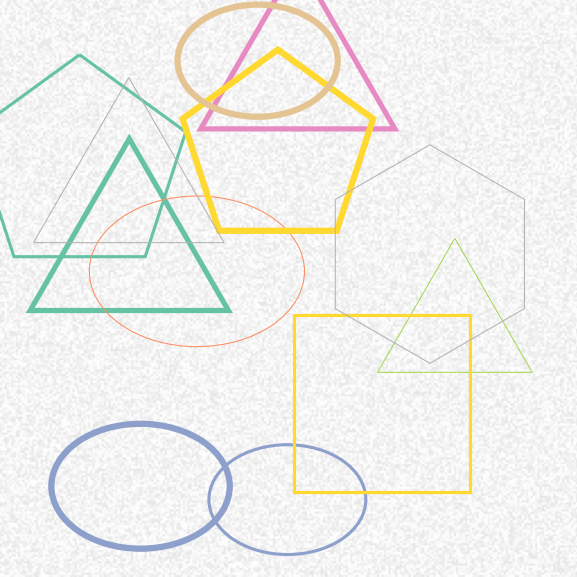[{"shape": "pentagon", "thickness": 1.5, "radius": 0.97, "center": [0.138, 0.711]}, {"shape": "triangle", "thickness": 2.5, "radius": 0.99, "center": [0.224, 0.561]}, {"shape": "oval", "thickness": 0.5, "radius": 0.93, "center": [0.341, 0.529]}, {"shape": "oval", "thickness": 1.5, "radius": 0.68, "center": [0.498, 0.134]}, {"shape": "oval", "thickness": 3, "radius": 0.77, "center": [0.243, 0.157]}, {"shape": "triangle", "thickness": 2.5, "radius": 0.97, "center": [0.516, 0.873]}, {"shape": "triangle", "thickness": 0.5, "radius": 0.77, "center": [0.788, 0.432]}, {"shape": "pentagon", "thickness": 3, "radius": 0.87, "center": [0.481, 0.74]}, {"shape": "square", "thickness": 1.5, "radius": 0.76, "center": [0.662, 0.3]}, {"shape": "oval", "thickness": 3, "radius": 0.69, "center": [0.446, 0.894]}, {"shape": "hexagon", "thickness": 0.5, "radius": 0.95, "center": [0.744, 0.559]}, {"shape": "triangle", "thickness": 0.5, "radius": 0.95, "center": [0.223, 0.674]}]